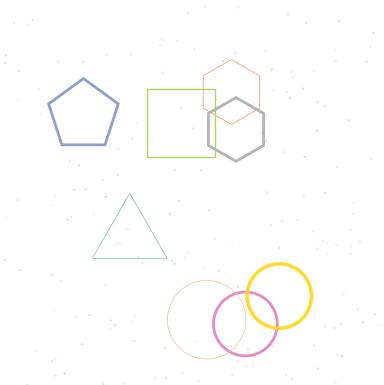[{"shape": "triangle", "thickness": 0.5, "radius": 0.56, "center": [0.337, 0.385]}, {"shape": "hexagon", "thickness": 0.5, "radius": 0.42, "center": [0.601, 0.761]}, {"shape": "pentagon", "thickness": 2, "radius": 0.48, "center": [0.217, 0.701]}, {"shape": "circle", "thickness": 2, "radius": 0.41, "center": [0.637, 0.159]}, {"shape": "square", "thickness": 1, "radius": 0.44, "center": [0.47, 0.68]}, {"shape": "circle", "thickness": 2.5, "radius": 0.42, "center": [0.726, 0.231]}, {"shape": "circle", "thickness": 0.5, "radius": 0.51, "center": [0.537, 0.17]}, {"shape": "hexagon", "thickness": 2, "radius": 0.41, "center": [0.613, 0.664]}]